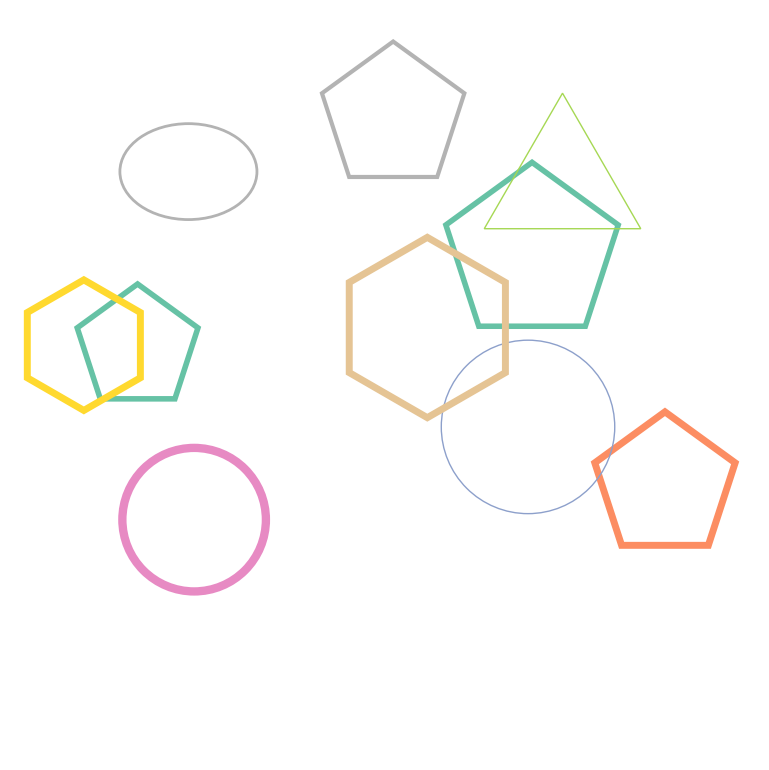[{"shape": "pentagon", "thickness": 2, "radius": 0.59, "center": [0.691, 0.671]}, {"shape": "pentagon", "thickness": 2, "radius": 0.41, "center": [0.179, 0.549]}, {"shape": "pentagon", "thickness": 2.5, "radius": 0.48, "center": [0.864, 0.369]}, {"shape": "circle", "thickness": 0.5, "radius": 0.56, "center": [0.686, 0.446]}, {"shape": "circle", "thickness": 3, "radius": 0.47, "center": [0.252, 0.325]}, {"shape": "triangle", "thickness": 0.5, "radius": 0.59, "center": [0.731, 0.762]}, {"shape": "hexagon", "thickness": 2.5, "radius": 0.42, "center": [0.109, 0.552]}, {"shape": "hexagon", "thickness": 2.5, "radius": 0.59, "center": [0.555, 0.575]}, {"shape": "oval", "thickness": 1, "radius": 0.44, "center": [0.245, 0.777]}, {"shape": "pentagon", "thickness": 1.5, "radius": 0.49, "center": [0.511, 0.849]}]